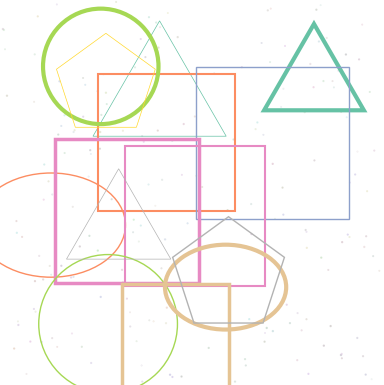[{"shape": "triangle", "thickness": 3, "radius": 0.75, "center": [0.816, 0.788]}, {"shape": "triangle", "thickness": 0.5, "radius": 1.0, "center": [0.415, 0.746]}, {"shape": "oval", "thickness": 1, "radius": 0.97, "center": [0.133, 0.415]}, {"shape": "square", "thickness": 1.5, "radius": 0.89, "center": [0.433, 0.63]}, {"shape": "square", "thickness": 1, "radius": 0.99, "center": [0.708, 0.629]}, {"shape": "square", "thickness": 2.5, "radius": 0.93, "center": [0.331, 0.452]}, {"shape": "square", "thickness": 1.5, "radius": 0.91, "center": [0.506, 0.439]}, {"shape": "circle", "thickness": 1, "radius": 0.9, "center": [0.281, 0.159]}, {"shape": "circle", "thickness": 3, "radius": 0.75, "center": [0.262, 0.828]}, {"shape": "pentagon", "thickness": 0.5, "radius": 0.67, "center": [0.275, 0.779]}, {"shape": "oval", "thickness": 3, "radius": 0.79, "center": [0.586, 0.254]}, {"shape": "square", "thickness": 2.5, "radius": 0.7, "center": [0.455, 0.122]}, {"shape": "pentagon", "thickness": 1, "radius": 0.76, "center": [0.594, 0.284]}, {"shape": "triangle", "thickness": 0.5, "radius": 0.78, "center": [0.308, 0.405]}]